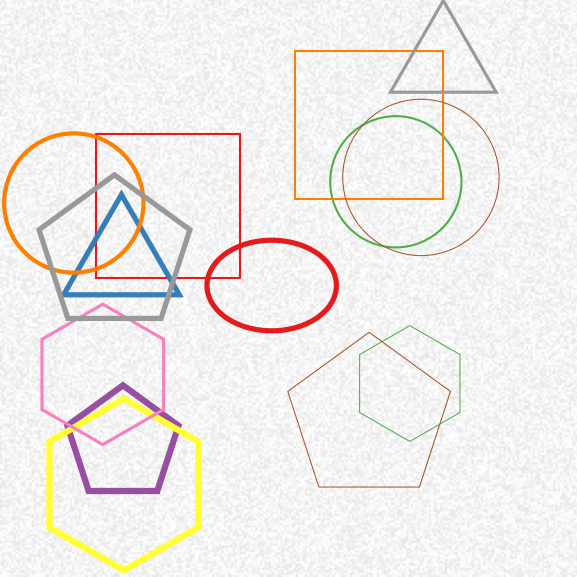[{"shape": "oval", "thickness": 2.5, "radius": 0.56, "center": [0.47, 0.505]}, {"shape": "square", "thickness": 1, "radius": 0.62, "center": [0.29, 0.642]}, {"shape": "triangle", "thickness": 2.5, "radius": 0.58, "center": [0.21, 0.546]}, {"shape": "circle", "thickness": 1, "radius": 0.57, "center": [0.685, 0.684]}, {"shape": "hexagon", "thickness": 0.5, "radius": 0.5, "center": [0.71, 0.335]}, {"shape": "pentagon", "thickness": 3, "radius": 0.51, "center": [0.213, 0.231]}, {"shape": "square", "thickness": 1, "radius": 0.64, "center": [0.639, 0.783]}, {"shape": "circle", "thickness": 2, "radius": 0.6, "center": [0.128, 0.648]}, {"shape": "hexagon", "thickness": 3, "radius": 0.74, "center": [0.215, 0.16]}, {"shape": "circle", "thickness": 0.5, "radius": 0.68, "center": [0.729, 0.692]}, {"shape": "pentagon", "thickness": 0.5, "radius": 0.74, "center": [0.639, 0.276]}, {"shape": "hexagon", "thickness": 1.5, "radius": 0.61, "center": [0.178, 0.351]}, {"shape": "pentagon", "thickness": 2.5, "radius": 0.69, "center": [0.198, 0.559]}, {"shape": "triangle", "thickness": 1.5, "radius": 0.53, "center": [0.768, 0.892]}]